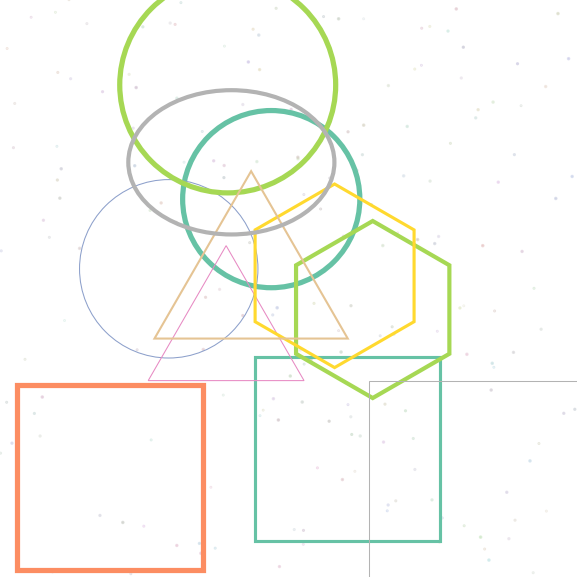[{"shape": "circle", "thickness": 2.5, "radius": 0.77, "center": [0.47, 0.654]}, {"shape": "square", "thickness": 1.5, "radius": 0.8, "center": [0.602, 0.222]}, {"shape": "square", "thickness": 2.5, "radius": 0.8, "center": [0.191, 0.172]}, {"shape": "circle", "thickness": 0.5, "radius": 0.77, "center": [0.292, 0.534]}, {"shape": "triangle", "thickness": 0.5, "radius": 0.78, "center": [0.392, 0.418]}, {"shape": "hexagon", "thickness": 2, "radius": 0.77, "center": [0.645, 0.463]}, {"shape": "circle", "thickness": 2.5, "radius": 0.93, "center": [0.394, 0.852]}, {"shape": "hexagon", "thickness": 1.5, "radius": 0.79, "center": [0.579, 0.522]}, {"shape": "triangle", "thickness": 1, "radius": 0.97, "center": [0.435, 0.509]}, {"shape": "square", "thickness": 0.5, "radius": 0.99, "center": [0.837, 0.142]}, {"shape": "oval", "thickness": 2, "radius": 0.89, "center": [0.401, 0.718]}]